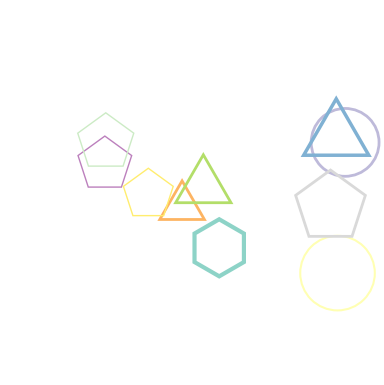[{"shape": "hexagon", "thickness": 3, "radius": 0.37, "center": [0.569, 0.356]}, {"shape": "circle", "thickness": 1.5, "radius": 0.48, "center": [0.877, 0.291]}, {"shape": "circle", "thickness": 2, "radius": 0.44, "center": [0.896, 0.63]}, {"shape": "triangle", "thickness": 2.5, "radius": 0.49, "center": [0.873, 0.646]}, {"shape": "triangle", "thickness": 2, "radius": 0.33, "center": [0.473, 0.463]}, {"shape": "triangle", "thickness": 2, "radius": 0.42, "center": [0.528, 0.515]}, {"shape": "pentagon", "thickness": 2, "radius": 0.48, "center": [0.858, 0.463]}, {"shape": "pentagon", "thickness": 1, "radius": 0.37, "center": [0.272, 0.573]}, {"shape": "pentagon", "thickness": 1, "radius": 0.38, "center": [0.275, 0.63]}, {"shape": "pentagon", "thickness": 1, "radius": 0.34, "center": [0.385, 0.495]}]